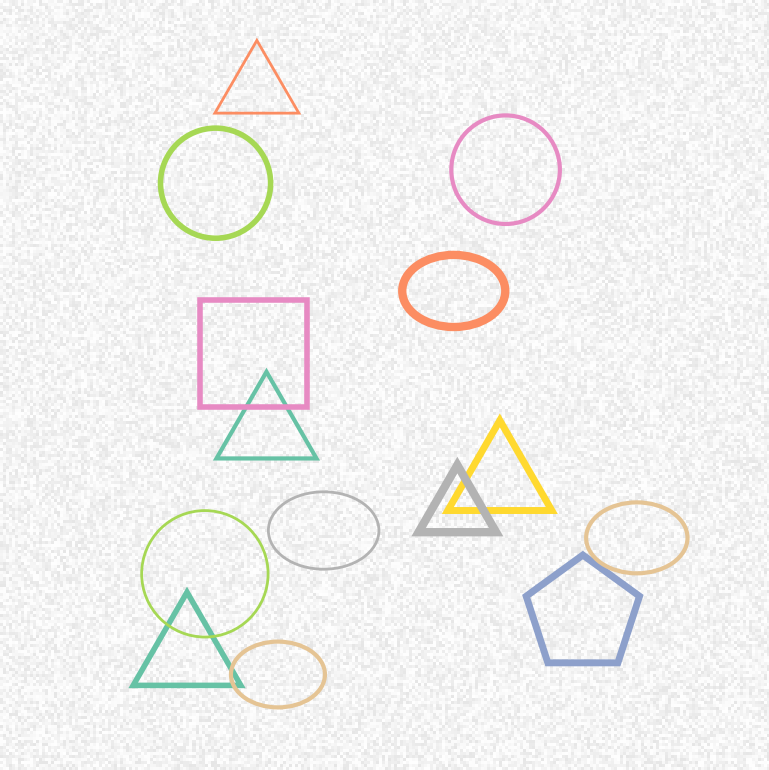[{"shape": "triangle", "thickness": 2, "radius": 0.4, "center": [0.243, 0.15]}, {"shape": "triangle", "thickness": 1.5, "radius": 0.37, "center": [0.346, 0.442]}, {"shape": "oval", "thickness": 3, "radius": 0.33, "center": [0.589, 0.622]}, {"shape": "triangle", "thickness": 1, "radius": 0.31, "center": [0.334, 0.885]}, {"shape": "pentagon", "thickness": 2.5, "radius": 0.39, "center": [0.757, 0.202]}, {"shape": "circle", "thickness": 1.5, "radius": 0.35, "center": [0.657, 0.78]}, {"shape": "square", "thickness": 2, "radius": 0.35, "center": [0.329, 0.541]}, {"shape": "circle", "thickness": 2, "radius": 0.36, "center": [0.28, 0.762]}, {"shape": "circle", "thickness": 1, "radius": 0.41, "center": [0.266, 0.255]}, {"shape": "triangle", "thickness": 2.5, "radius": 0.39, "center": [0.649, 0.376]}, {"shape": "oval", "thickness": 1.5, "radius": 0.31, "center": [0.361, 0.124]}, {"shape": "oval", "thickness": 1.5, "radius": 0.33, "center": [0.827, 0.301]}, {"shape": "triangle", "thickness": 3, "radius": 0.29, "center": [0.594, 0.338]}, {"shape": "oval", "thickness": 1, "radius": 0.36, "center": [0.42, 0.311]}]